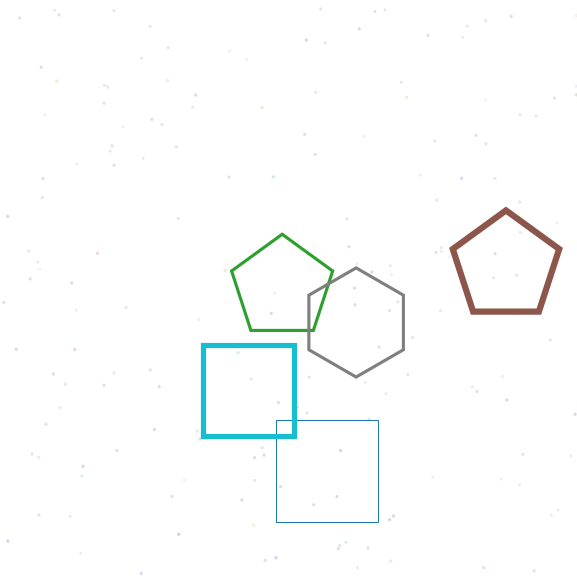[{"shape": "square", "thickness": 0.5, "radius": 0.44, "center": [0.566, 0.183]}, {"shape": "pentagon", "thickness": 1.5, "radius": 0.46, "center": [0.489, 0.501]}, {"shape": "pentagon", "thickness": 3, "radius": 0.48, "center": [0.876, 0.538]}, {"shape": "hexagon", "thickness": 1.5, "radius": 0.47, "center": [0.617, 0.441]}, {"shape": "square", "thickness": 2.5, "radius": 0.4, "center": [0.431, 0.323]}]